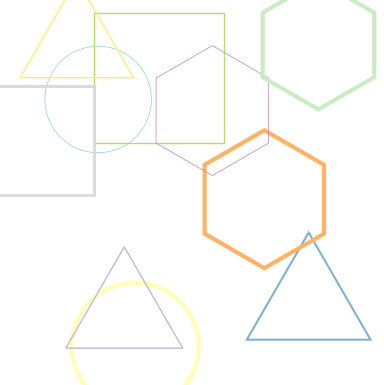[{"shape": "circle", "thickness": 0.5, "radius": 0.69, "center": [0.255, 0.742]}, {"shape": "circle", "thickness": 3, "radius": 0.82, "center": [0.351, 0.101]}, {"shape": "triangle", "thickness": 1, "radius": 0.88, "center": [0.323, 0.183]}, {"shape": "triangle", "thickness": 1.5, "radius": 0.93, "center": [0.802, 0.21]}, {"shape": "hexagon", "thickness": 3, "radius": 0.9, "center": [0.687, 0.483]}, {"shape": "square", "thickness": 1, "radius": 0.84, "center": [0.414, 0.797]}, {"shape": "square", "thickness": 2, "radius": 0.7, "center": [0.104, 0.635]}, {"shape": "hexagon", "thickness": 0.5, "radius": 0.84, "center": [0.552, 0.713]}, {"shape": "hexagon", "thickness": 3, "radius": 0.84, "center": [0.827, 0.883]}, {"shape": "triangle", "thickness": 1, "radius": 0.85, "center": [0.2, 0.883]}]